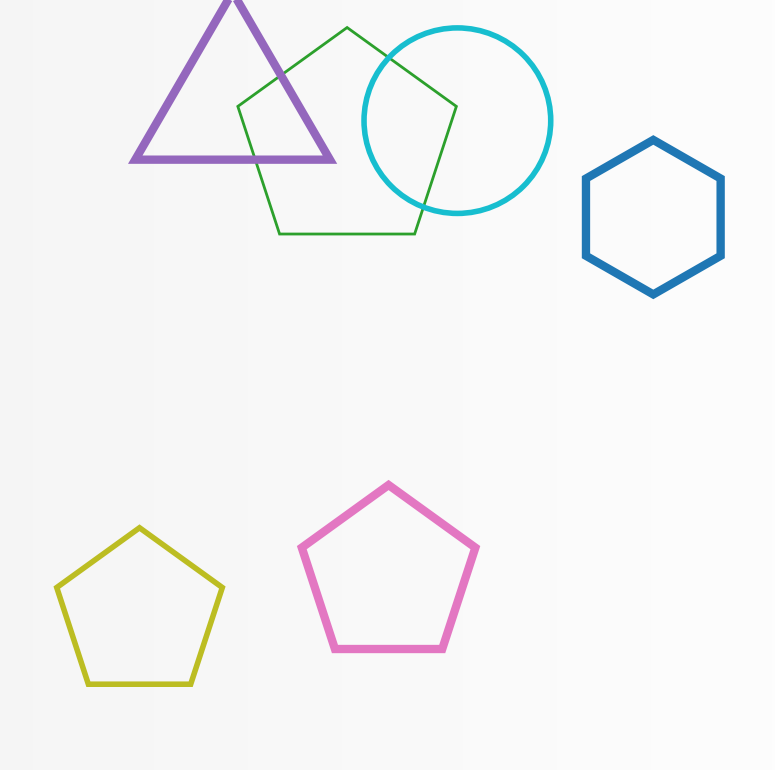[{"shape": "hexagon", "thickness": 3, "radius": 0.5, "center": [0.843, 0.718]}, {"shape": "pentagon", "thickness": 1, "radius": 0.74, "center": [0.448, 0.816]}, {"shape": "triangle", "thickness": 3, "radius": 0.73, "center": [0.3, 0.865]}, {"shape": "pentagon", "thickness": 3, "radius": 0.59, "center": [0.501, 0.252]}, {"shape": "pentagon", "thickness": 2, "radius": 0.56, "center": [0.18, 0.202]}, {"shape": "circle", "thickness": 2, "radius": 0.6, "center": [0.59, 0.843]}]